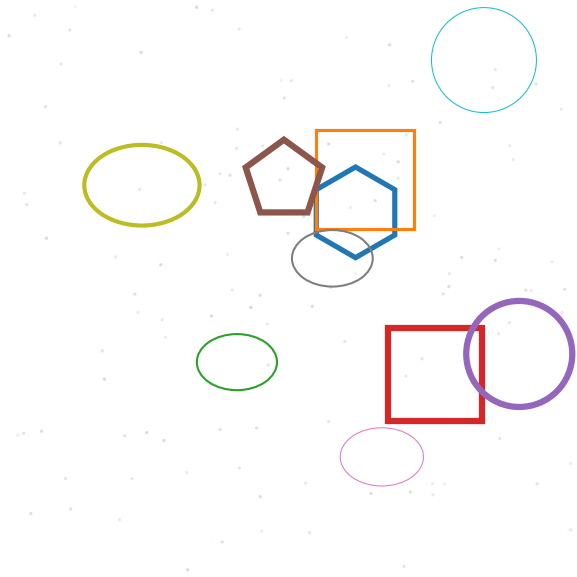[{"shape": "hexagon", "thickness": 2.5, "radius": 0.39, "center": [0.616, 0.631]}, {"shape": "square", "thickness": 1.5, "radius": 0.42, "center": [0.632, 0.688]}, {"shape": "oval", "thickness": 1, "radius": 0.35, "center": [0.41, 0.372]}, {"shape": "square", "thickness": 3, "radius": 0.4, "center": [0.754, 0.35]}, {"shape": "circle", "thickness": 3, "radius": 0.46, "center": [0.899, 0.386]}, {"shape": "pentagon", "thickness": 3, "radius": 0.35, "center": [0.492, 0.688]}, {"shape": "oval", "thickness": 0.5, "radius": 0.36, "center": [0.661, 0.208]}, {"shape": "oval", "thickness": 1, "radius": 0.35, "center": [0.575, 0.552]}, {"shape": "oval", "thickness": 2, "radius": 0.5, "center": [0.246, 0.678]}, {"shape": "circle", "thickness": 0.5, "radius": 0.45, "center": [0.838, 0.895]}]